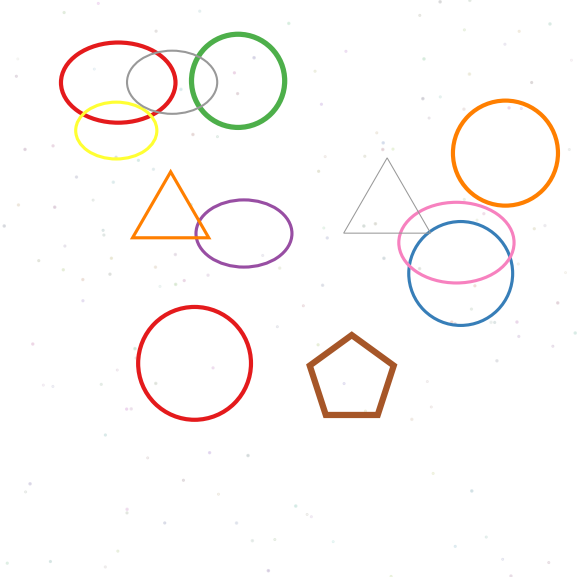[{"shape": "circle", "thickness": 2, "radius": 0.49, "center": [0.337, 0.37]}, {"shape": "oval", "thickness": 2, "radius": 0.5, "center": [0.205, 0.856]}, {"shape": "circle", "thickness": 1.5, "radius": 0.45, "center": [0.798, 0.526]}, {"shape": "circle", "thickness": 2.5, "radius": 0.4, "center": [0.412, 0.859]}, {"shape": "oval", "thickness": 1.5, "radius": 0.42, "center": [0.422, 0.595]}, {"shape": "triangle", "thickness": 1.5, "radius": 0.38, "center": [0.296, 0.625]}, {"shape": "circle", "thickness": 2, "radius": 0.45, "center": [0.875, 0.734]}, {"shape": "oval", "thickness": 1.5, "radius": 0.35, "center": [0.201, 0.773]}, {"shape": "pentagon", "thickness": 3, "radius": 0.38, "center": [0.609, 0.342]}, {"shape": "oval", "thickness": 1.5, "radius": 0.5, "center": [0.79, 0.579]}, {"shape": "triangle", "thickness": 0.5, "radius": 0.43, "center": [0.67, 0.639]}, {"shape": "oval", "thickness": 1, "radius": 0.39, "center": [0.298, 0.857]}]